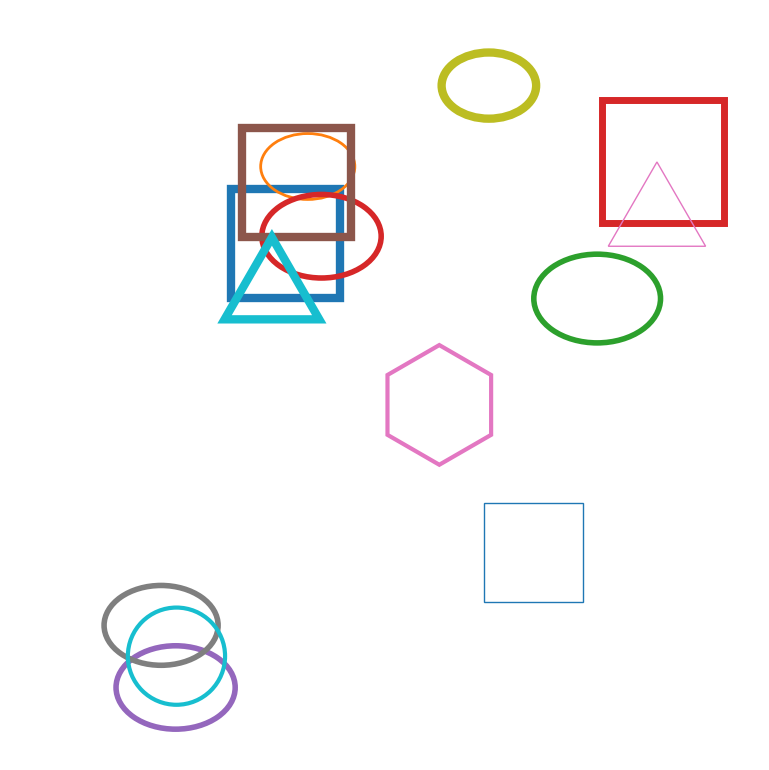[{"shape": "square", "thickness": 3, "radius": 0.35, "center": [0.37, 0.684]}, {"shape": "square", "thickness": 0.5, "radius": 0.32, "center": [0.693, 0.282]}, {"shape": "oval", "thickness": 1, "radius": 0.31, "center": [0.4, 0.784]}, {"shape": "oval", "thickness": 2, "radius": 0.41, "center": [0.776, 0.612]}, {"shape": "square", "thickness": 2.5, "radius": 0.4, "center": [0.861, 0.79]}, {"shape": "oval", "thickness": 2, "radius": 0.39, "center": [0.418, 0.693]}, {"shape": "oval", "thickness": 2, "radius": 0.39, "center": [0.228, 0.107]}, {"shape": "square", "thickness": 3, "radius": 0.35, "center": [0.385, 0.763]}, {"shape": "triangle", "thickness": 0.5, "radius": 0.36, "center": [0.853, 0.717]}, {"shape": "hexagon", "thickness": 1.5, "radius": 0.39, "center": [0.571, 0.474]}, {"shape": "oval", "thickness": 2, "radius": 0.37, "center": [0.209, 0.188]}, {"shape": "oval", "thickness": 3, "radius": 0.31, "center": [0.635, 0.889]}, {"shape": "circle", "thickness": 1.5, "radius": 0.32, "center": [0.229, 0.148]}, {"shape": "triangle", "thickness": 3, "radius": 0.36, "center": [0.353, 0.621]}]